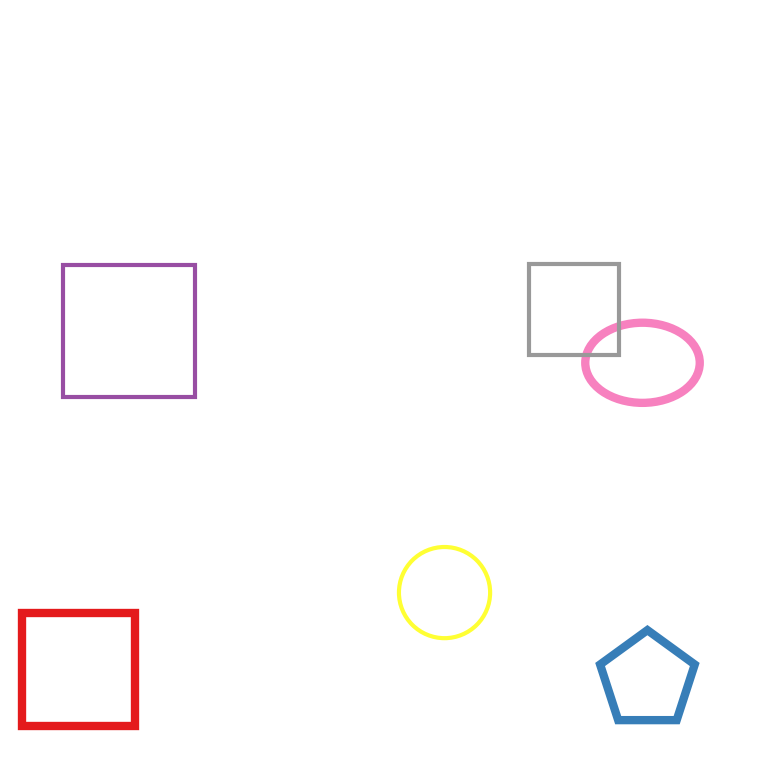[{"shape": "square", "thickness": 3, "radius": 0.37, "center": [0.102, 0.13]}, {"shape": "pentagon", "thickness": 3, "radius": 0.32, "center": [0.841, 0.117]}, {"shape": "square", "thickness": 1.5, "radius": 0.43, "center": [0.168, 0.57]}, {"shape": "circle", "thickness": 1.5, "radius": 0.3, "center": [0.577, 0.23]}, {"shape": "oval", "thickness": 3, "radius": 0.37, "center": [0.834, 0.529]}, {"shape": "square", "thickness": 1.5, "radius": 0.29, "center": [0.745, 0.598]}]